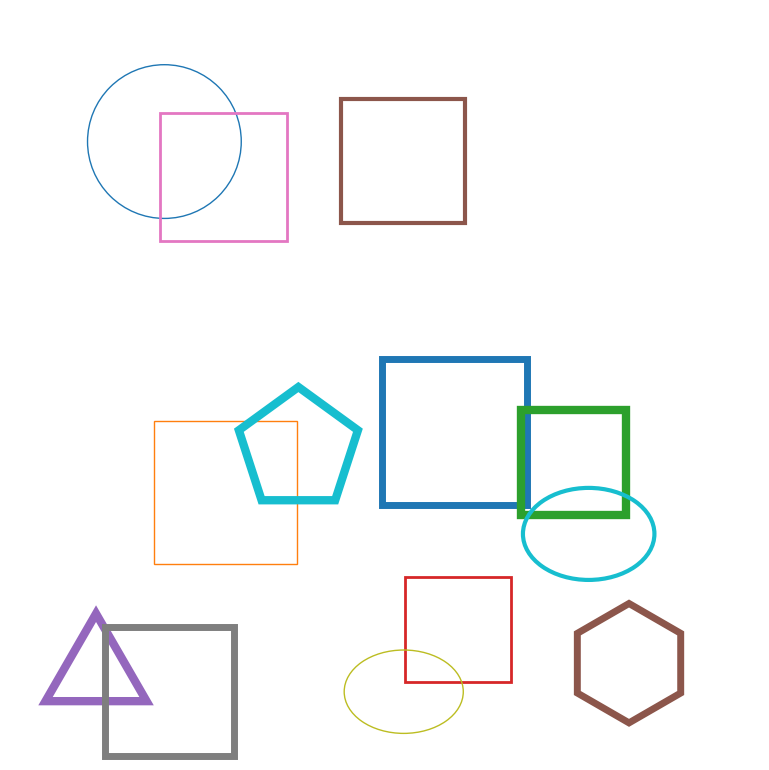[{"shape": "circle", "thickness": 0.5, "radius": 0.5, "center": [0.213, 0.816]}, {"shape": "square", "thickness": 2.5, "radius": 0.47, "center": [0.59, 0.439]}, {"shape": "square", "thickness": 0.5, "radius": 0.46, "center": [0.293, 0.361]}, {"shape": "square", "thickness": 3, "radius": 0.34, "center": [0.745, 0.4]}, {"shape": "square", "thickness": 1, "radius": 0.34, "center": [0.595, 0.183]}, {"shape": "triangle", "thickness": 3, "radius": 0.38, "center": [0.125, 0.127]}, {"shape": "square", "thickness": 1.5, "radius": 0.4, "center": [0.523, 0.791]}, {"shape": "hexagon", "thickness": 2.5, "radius": 0.39, "center": [0.817, 0.139]}, {"shape": "square", "thickness": 1, "radius": 0.41, "center": [0.291, 0.77]}, {"shape": "square", "thickness": 2.5, "radius": 0.42, "center": [0.22, 0.102]}, {"shape": "oval", "thickness": 0.5, "radius": 0.39, "center": [0.524, 0.102]}, {"shape": "oval", "thickness": 1.5, "radius": 0.43, "center": [0.765, 0.307]}, {"shape": "pentagon", "thickness": 3, "radius": 0.41, "center": [0.388, 0.416]}]